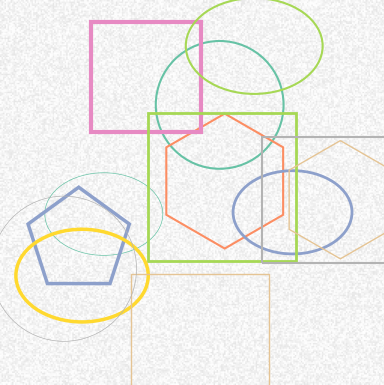[{"shape": "oval", "thickness": 0.5, "radius": 0.77, "center": [0.27, 0.444]}, {"shape": "circle", "thickness": 1.5, "radius": 0.83, "center": [0.571, 0.728]}, {"shape": "hexagon", "thickness": 1.5, "radius": 0.88, "center": [0.584, 0.53]}, {"shape": "oval", "thickness": 2, "radius": 0.77, "center": [0.76, 0.449]}, {"shape": "pentagon", "thickness": 2.5, "radius": 0.69, "center": [0.204, 0.375]}, {"shape": "square", "thickness": 3, "radius": 0.71, "center": [0.379, 0.801]}, {"shape": "oval", "thickness": 1.5, "radius": 0.89, "center": [0.66, 0.88]}, {"shape": "square", "thickness": 2, "radius": 0.96, "center": [0.577, 0.514]}, {"shape": "oval", "thickness": 2.5, "radius": 0.86, "center": [0.213, 0.284]}, {"shape": "square", "thickness": 1, "radius": 0.9, "center": [0.519, 0.109]}, {"shape": "hexagon", "thickness": 1, "radius": 0.77, "center": [0.884, 0.481]}, {"shape": "square", "thickness": 1.5, "radius": 0.82, "center": [0.844, 0.48]}, {"shape": "circle", "thickness": 0.5, "radius": 0.94, "center": [0.166, 0.302]}]